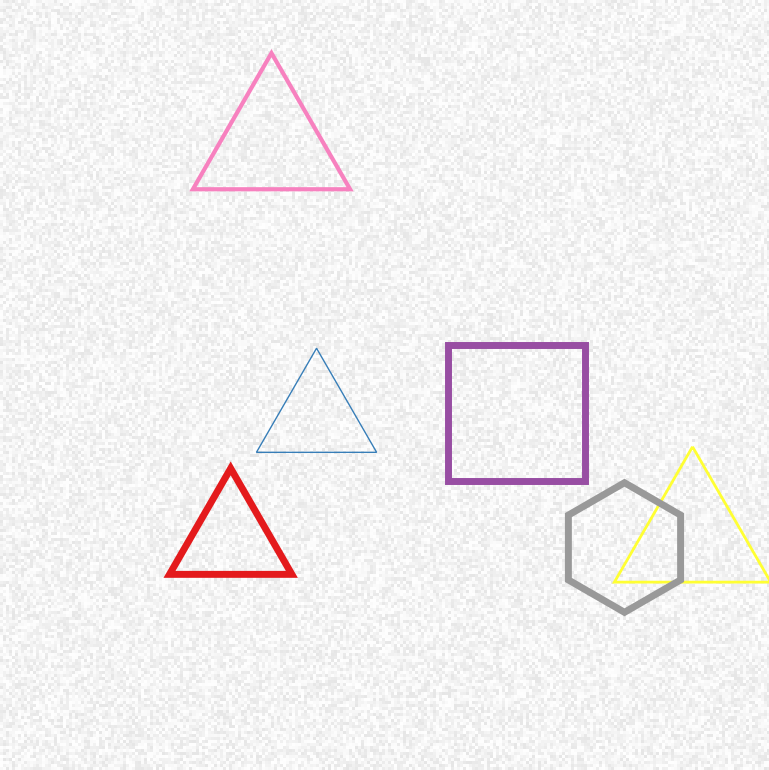[{"shape": "triangle", "thickness": 2.5, "radius": 0.46, "center": [0.3, 0.3]}, {"shape": "triangle", "thickness": 0.5, "radius": 0.45, "center": [0.411, 0.458]}, {"shape": "square", "thickness": 2.5, "radius": 0.44, "center": [0.671, 0.464]}, {"shape": "triangle", "thickness": 1, "radius": 0.59, "center": [0.899, 0.303]}, {"shape": "triangle", "thickness": 1.5, "radius": 0.59, "center": [0.353, 0.813]}, {"shape": "hexagon", "thickness": 2.5, "radius": 0.42, "center": [0.811, 0.289]}]